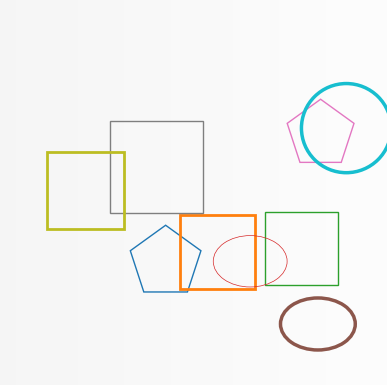[{"shape": "pentagon", "thickness": 1, "radius": 0.48, "center": [0.427, 0.319]}, {"shape": "square", "thickness": 2, "radius": 0.48, "center": [0.561, 0.345]}, {"shape": "square", "thickness": 1, "radius": 0.47, "center": [0.779, 0.354]}, {"shape": "oval", "thickness": 0.5, "radius": 0.48, "center": [0.646, 0.321]}, {"shape": "oval", "thickness": 2.5, "radius": 0.48, "center": [0.82, 0.158]}, {"shape": "pentagon", "thickness": 1, "radius": 0.45, "center": [0.827, 0.652]}, {"shape": "square", "thickness": 1, "radius": 0.6, "center": [0.404, 0.566]}, {"shape": "square", "thickness": 2, "radius": 0.5, "center": [0.222, 0.506]}, {"shape": "circle", "thickness": 2.5, "radius": 0.58, "center": [0.894, 0.667]}]